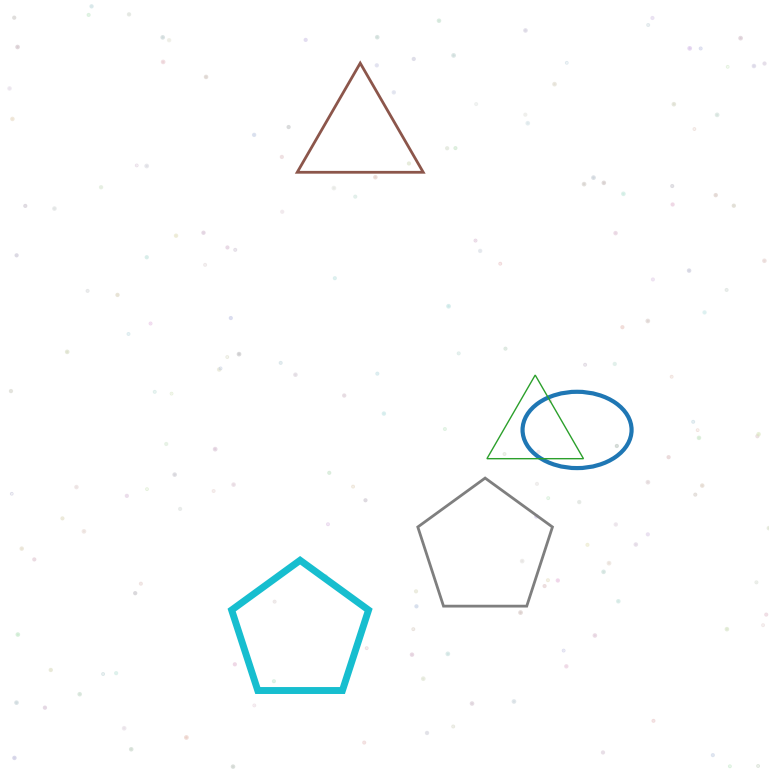[{"shape": "oval", "thickness": 1.5, "radius": 0.35, "center": [0.749, 0.442]}, {"shape": "triangle", "thickness": 0.5, "radius": 0.36, "center": [0.695, 0.441]}, {"shape": "triangle", "thickness": 1, "radius": 0.47, "center": [0.468, 0.823]}, {"shape": "pentagon", "thickness": 1, "radius": 0.46, "center": [0.63, 0.287]}, {"shape": "pentagon", "thickness": 2.5, "radius": 0.47, "center": [0.39, 0.179]}]